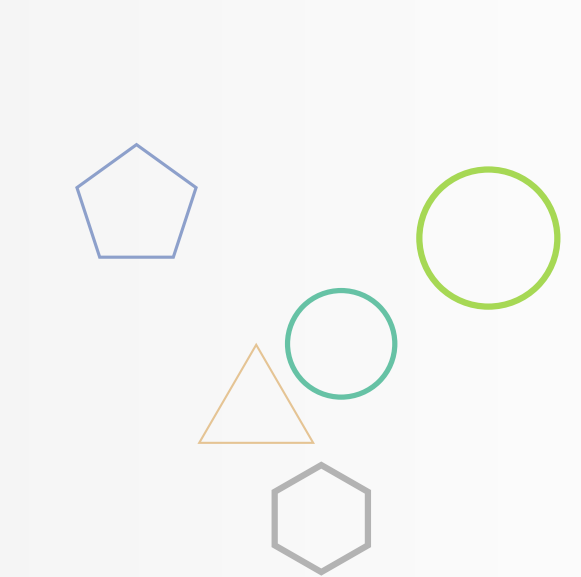[{"shape": "circle", "thickness": 2.5, "radius": 0.46, "center": [0.587, 0.404]}, {"shape": "pentagon", "thickness": 1.5, "radius": 0.54, "center": [0.235, 0.641]}, {"shape": "circle", "thickness": 3, "radius": 0.59, "center": [0.84, 0.587]}, {"shape": "triangle", "thickness": 1, "radius": 0.57, "center": [0.441, 0.289]}, {"shape": "hexagon", "thickness": 3, "radius": 0.46, "center": [0.553, 0.101]}]